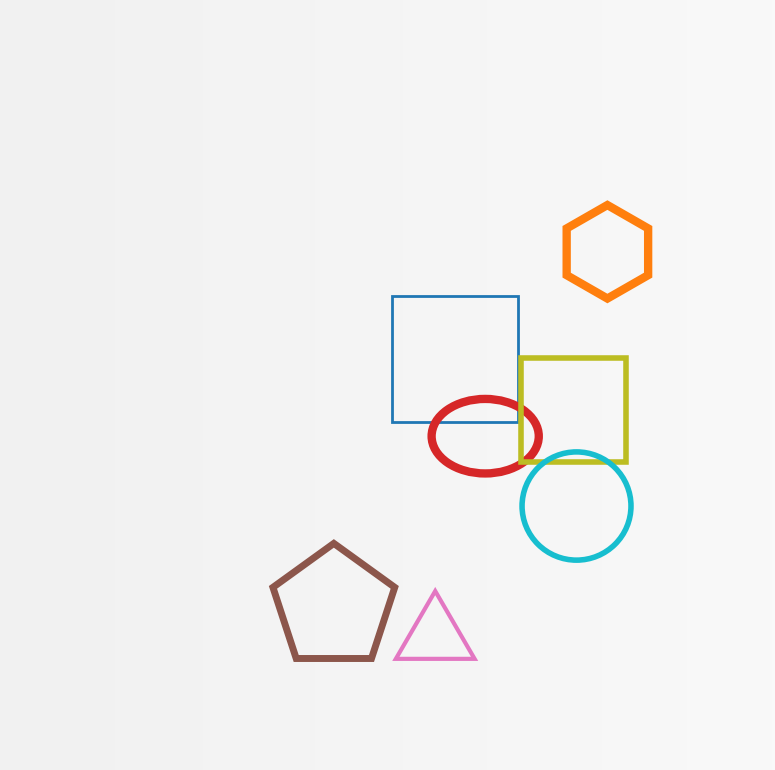[{"shape": "square", "thickness": 1, "radius": 0.41, "center": [0.587, 0.534]}, {"shape": "hexagon", "thickness": 3, "radius": 0.3, "center": [0.784, 0.673]}, {"shape": "oval", "thickness": 3, "radius": 0.35, "center": [0.626, 0.434]}, {"shape": "pentagon", "thickness": 2.5, "radius": 0.41, "center": [0.431, 0.212]}, {"shape": "triangle", "thickness": 1.5, "radius": 0.29, "center": [0.562, 0.174]}, {"shape": "square", "thickness": 2, "radius": 0.34, "center": [0.74, 0.467]}, {"shape": "circle", "thickness": 2, "radius": 0.35, "center": [0.744, 0.343]}]